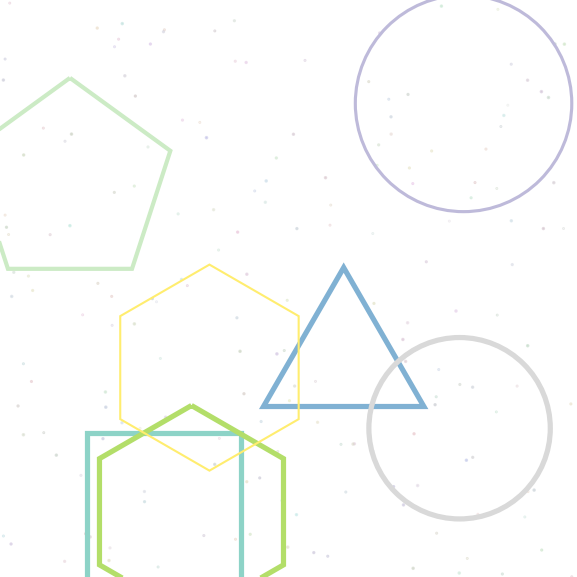[{"shape": "square", "thickness": 2.5, "radius": 0.67, "center": [0.283, 0.116]}, {"shape": "circle", "thickness": 1.5, "radius": 0.94, "center": [0.803, 0.82]}, {"shape": "triangle", "thickness": 2.5, "radius": 0.8, "center": [0.595, 0.375]}, {"shape": "hexagon", "thickness": 2.5, "radius": 0.92, "center": [0.332, 0.113]}, {"shape": "circle", "thickness": 2.5, "radius": 0.79, "center": [0.796, 0.258]}, {"shape": "pentagon", "thickness": 2, "radius": 0.91, "center": [0.121, 0.681]}, {"shape": "hexagon", "thickness": 1, "radius": 0.89, "center": [0.363, 0.363]}]